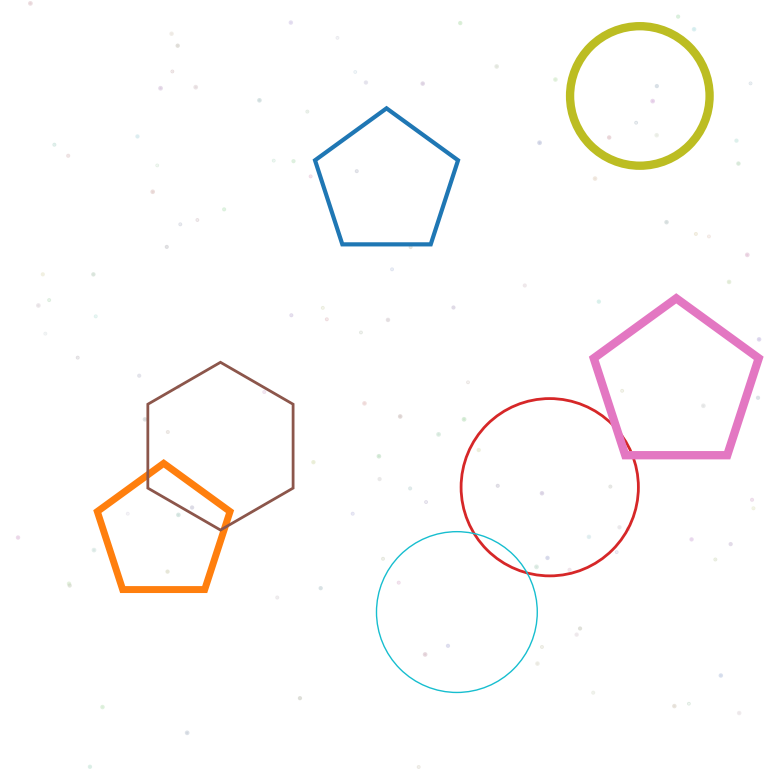[{"shape": "pentagon", "thickness": 1.5, "radius": 0.49, "center": [0.502, 0.762]}, {"shape": "pentagon", "thickness": 2.5, "radius": 0.45, "center": [0.213, 0.308]}, {"shape": "circle", "thickness": 1, "radius": 0.58, "center": [0.714, 0.367]}, {"shape": "hexagon", "thickness": 1, "radius": 0.54, "center": [0.286, 0.421]}, {"shape": "pentagon", "thickness": 3, "radius": 0.56, "center": [0.878, 0.5]}, {"shape": "circle", "thickness": 3, "radius": 0.45, "center": [0.831, 0.875]}, {"shape": "circle", "thickness": 0.5, "radius": 0.52, "center": [0.593, 0.205]}]